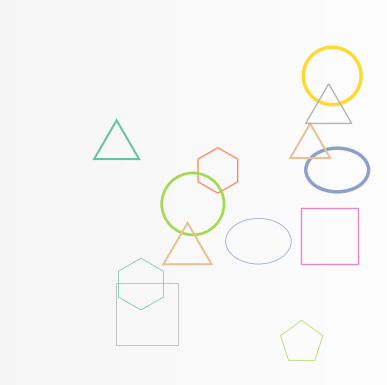[{"shape": "triangle", "thickness": 1.5, "radius": 0.33, "center": [0.301, 0.62]}, {"shape": "hexagon", "thickness": 0.5, "radius": 0.34, "center": [0.364, 0.262]}, {"shape": "hexagon", "thickness": 1, "radius": 0.3, "center": [0.562, 0.557]}, {"shape": "oval", "thickness": 0.5, "radius": 0.42, "center": [0.667, 0.373]}, {"shape": "oval", "thickness": 2.5, "radius": 0.41, "center": [0.87, 0.558]}, {"shape": "square", "thickness": 1, "radius": 0.36, "center": [0.85, 0.386]}, {"shape": "pentagon", "thickness": 0.5, "radius": 0.29, "center": [0.778, 0.111]}, {"shape": "circle", "thickness": 2, "radius": 0.4, "center": [0.498, 0.47]}, {"shape": "circle", "thickness": 2.5, "radius": 0.37, "center": [0.857, 0.803]}, {"shape": "triangle", "thickness": 1.5, "radius": 0.3, "center": [0.8, 0.619]}, {"shape": "triangle", "thickness": 1.5, "radius": 0.36, "center": [0.484, 0.35]}, {"shape": "triangle", "thickness": 1, "radius": 0.34, "center": [0.848, 0.714]}, {"shape": "square", "thickness": 0.5, "radius": 0.4, "center": [0.38, 0.184]}]